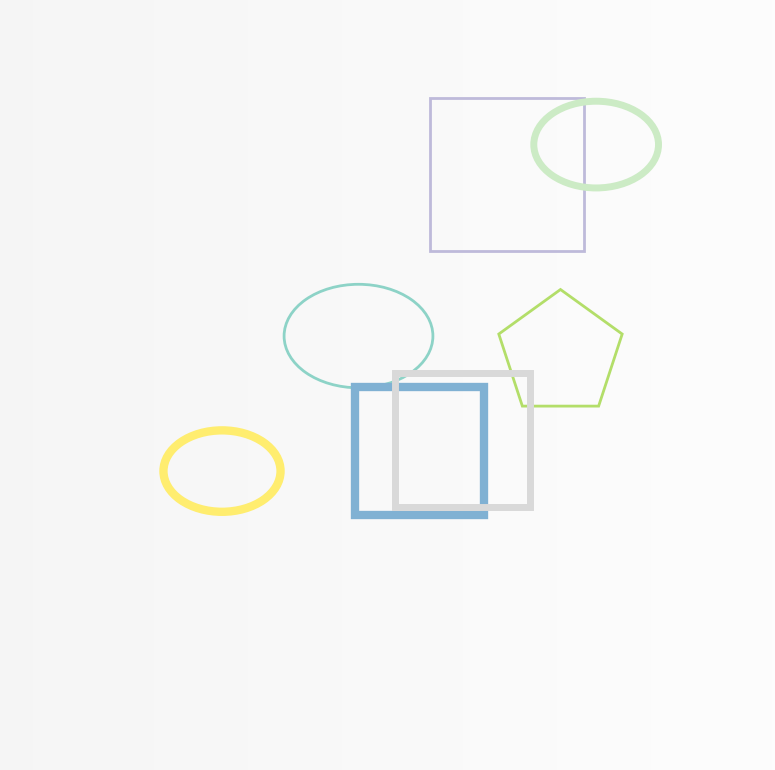[{"shape": "oval", "thickness": 1, "radius": 0.48, "center": [0.463, 0.564]}, {"shape": "square", "thickness": 1, "radius": 0.5, "center": [0.654, 0.773]}, {"shape": "square", "thickness": 3, "radius": 0.42, "center": [0.541, 0.414]}, {"shape": "pentagon", "thickness": 1, "radius": 0.42, "center": [0.723, 0.54]}, {"shape": "square", "thickness": 2.5, "radius": 0.44, "center": [0.596, 0.428]}, {"shape": "oval", "thickness": 2.5, "radius": 0.4, "center": [0.769, 0.812]}, {"shape": "oval", "thickness": 3, "radius": 0.38, "center": [0.286, 0.388]}]